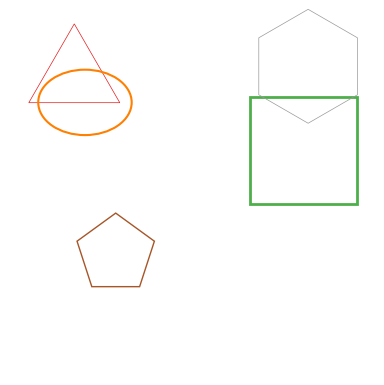[{"shape": "triangle", "thickness": 0.5, "radius": 0.68, "center": [0.193, 0.801]}, {"shape": "square", "thickness": 2, "radius": 0.7, "center": [0.787, 0.609]}, {"shape": "oval", "thickness": 1.5, "radius": 0.61, "center": [0.221, 0.734]}, {"shape": "pentagon", "thickness": 1, "radius": 0.53, "center": [0.301, 0.341]}, {"shape": "hexagon", "thickness": 0.5, "radius": 0.74, "center": [0.8, 0.828]}]